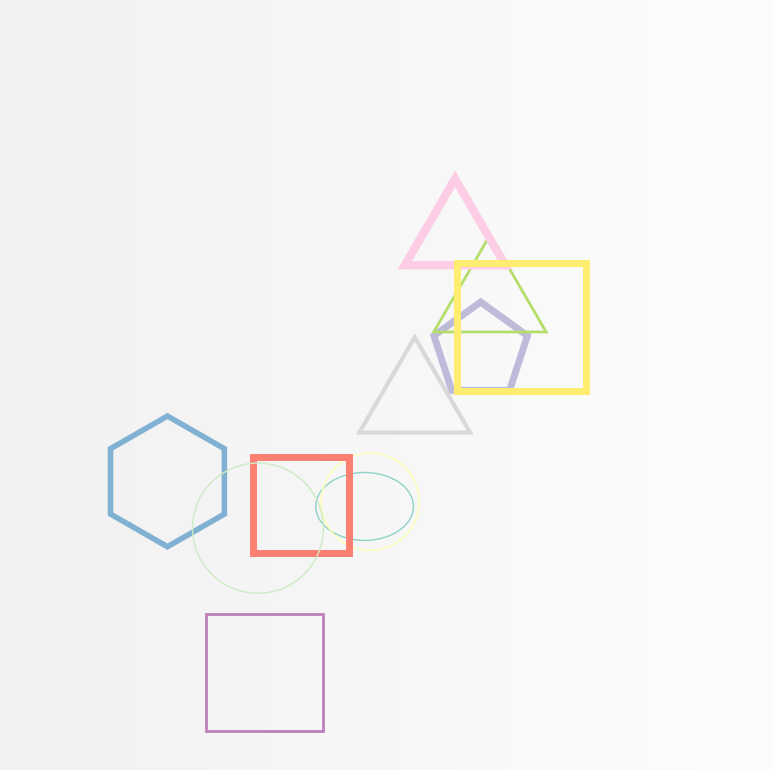[{"shape": "oval", "thickness": 0.5, "radius": 0.32, "center": [0.47, 0.342]}, {"shape": "circle", "thickness": 0.5, "radius": 0.32, "center": [0.478, 0.348]}, {"shape": "pentagon", "thickness": 2.5, "radius": 0.32, "center": [0.62, 0.544]}, {"shape": "square", "thickness": 2.5, "radius": 0.31, "center": [0.388, 0.344]}, {"shape": "hexagon", "thickness": 2, "radius": 0.42, "center": [0.216, 0.375]}, {"shape": "triangle", "thickness": 1, "radius": 0.42, "center": [0.632, 0.611]}, {"shape": "triangle", "thickness": 3, "radius": 0.37, "center": [0.587, 0.693]}, {"shape": "triangle", "thickness": 1.5, "radius": 0.41, "center": [0.535, 0.479]}, {"shape": "square", "thickness": 1, "radius": 0.38, "center": [0.342, 0.127]}, {"shape": "circle", "thickness": 0.5, "radius": 0.42, "center": [0.333, 0.314]}, {"shape": "square", "thickness": 2.5, "radius": 0.42, "center": [0.673, 0.576]}]